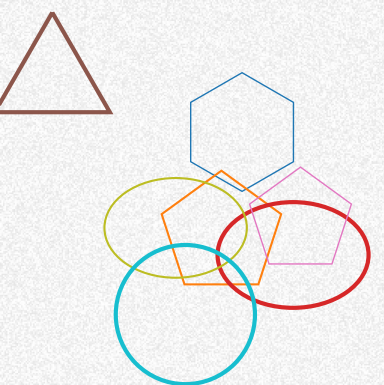[{"shape": "hexagon", "thickness": 1, "radius": 0.77, "center": [0.629, 0.657]}, {"shape": "pentagon", "thickness": 1.5, "radius": 0.82, "center": [0.575, 0.393]}, {"shape": "oval", "thickness": 3, "radius": 0.98, "center": [0.761, 0.338]}, {"shape": "triangle", "thickness": 3, "radius": 0.86, "center": [0.136, 0.795]}, {"shape": "pentagon", "thickness": 1, "radius": 0.7, "center": [0.78, 0.427]}, {"shape": "oval", "thickness": 1.5, "radius": 0.92, "center": [0.456, 0.408]}, {"shape": "circle", "thickness": 3, "radius": 0.9, "center": [0.481, 0.183]}]